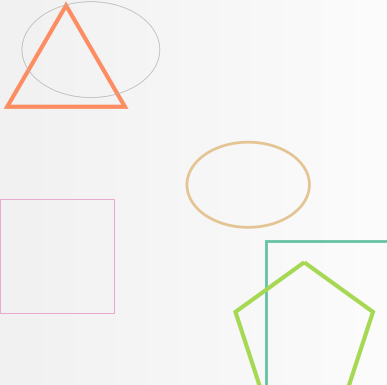[{"shape": "square", "thickness": 2, "radius": 0.96, "center": [0.878, 0.184]}, {"shape": "triangle", "thickness": 3, "radius": 0.88, "center": [0.17, 0.81]}, {"shape": "square", "thickness": 0.5, "radius": 0.74, "center": [0.146, 0.335]}, {"shape": "pentagon", "thickness": 3, "radius": 0.93, "center": [0.785, 0.132]}, {"shape": "oval", "thickness": 2, "radius": 0.79, "center": [0.64, 0.52]}, {"shape": "oval", "thickness": 0.5, "radius": 0.89, "center": [0.235, 0.871]}]